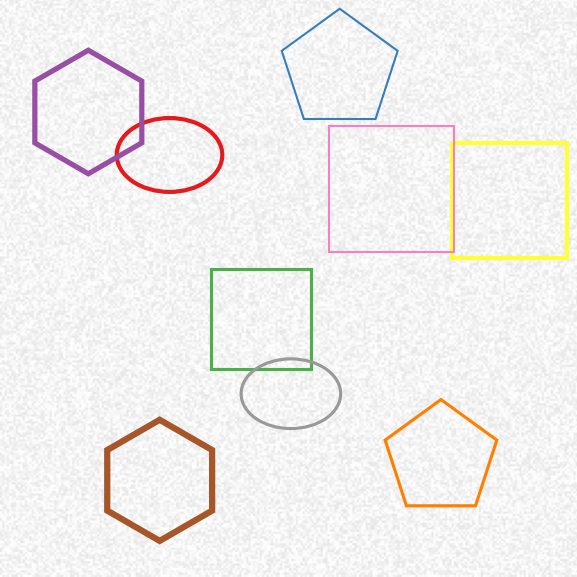[{"shape": "oval", "thickness": 2, "radius": 0.46, "center": [0.294, 0.731]}, {"shape": "pentagon", "thickness": 1, "radius": 0.53, "center": [0.588, 0.878]}, {"shape": "square", "thickness": 1.5, "radius": 0.43, "center": [0.452, 0.447]}, {"shape": "hexagon", "thickness": 2.5, "radius": 0.53, "center": [0.153, 0.805]}, {"shape": "pentagon", "thickness": 1.5, "radius": 0.51, "center": [0.764, 0.206]}, {"shape": "square", "thickness": 2, "radius": 0.49, "center": [0.882, 0.652]}, {"shape": "hexagon", "thickness": 3, "radius": 0.52, "center": [0.277, 0.167]}, {"shape": "square", "thickness": 1, "radius": 0.54, "center": [0.678, 0.672]}, {"shape": "oval", "thickness": 1.5, "radius": 0.43, "center": [0.504, 0.317]}]